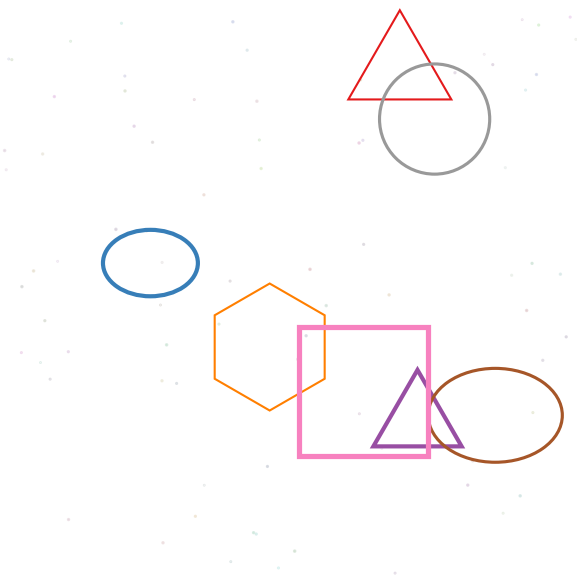[{"shape": "triangle", "thickness": 1, "radius": 0.51, "center": [0.692, 0.878]}, {"shape": "oval", "thickness": 2, "radius": 0.41, "center": [0.26, 0.544]}, {"shape": "triangle", "thickness": 2, "radius": 0.44, "center": [0.723, 0.27]}, {"shape": "hexagon", "thickness": 1, "radius": 0.55, "center": [0.467, 0.398]}, {"shape": "oval", "thickness": 1.5, "radius": 0.58, "center": [0.858, 0.28]}, {"shape": "square", "thickness": 2.5, "radius": 0.56, "center": [0.629, 0.321]}, {"shape": "circle", "thickness": 1.5, "radius": 0.48, "center": [0.753, 0.793]}]